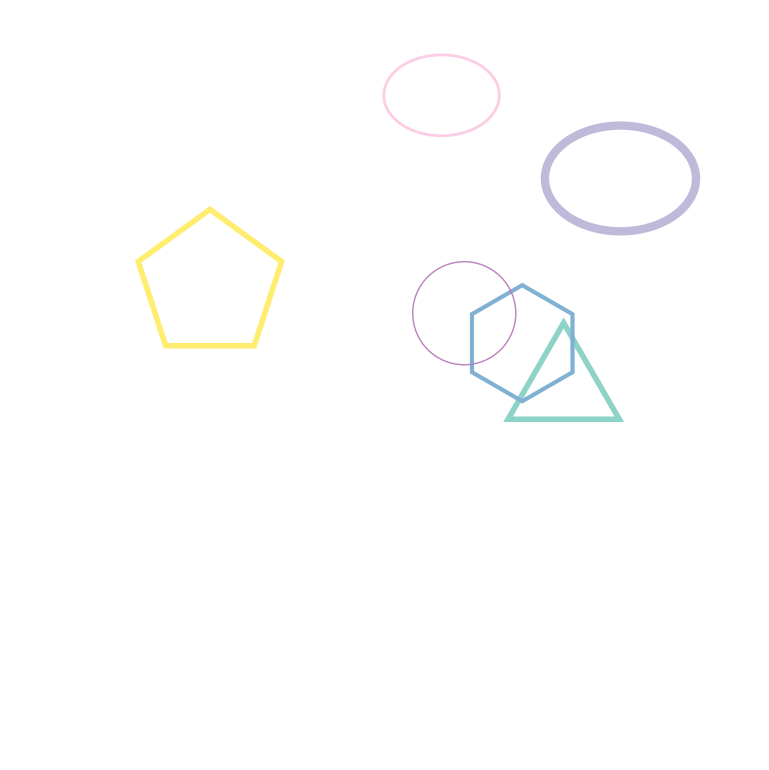[{"shape": "triangle", "thickness": 2, "radius": 0.42, "center": [0.732, 0.497]}, {"shape": "oval", "thickness": 3, "radius": 0.49, "center": [0.806, 0.768]}, {"shape": "hexagon", "thickness": 1.5, "radius": 0.38, "center": [0.678, 0.554]}, {"shape": "oval", "thickness": 1, "radius": 0.38, "center": [0.573, 0.876]}, {"shape": "circle", "thickness": 0.5, "radius": 0.33, "center": [0.603, 0.593]}, {"shape": "pentagon", "thickness": 2, "radius": 0.49, "center": [0.273, 0.63]}]